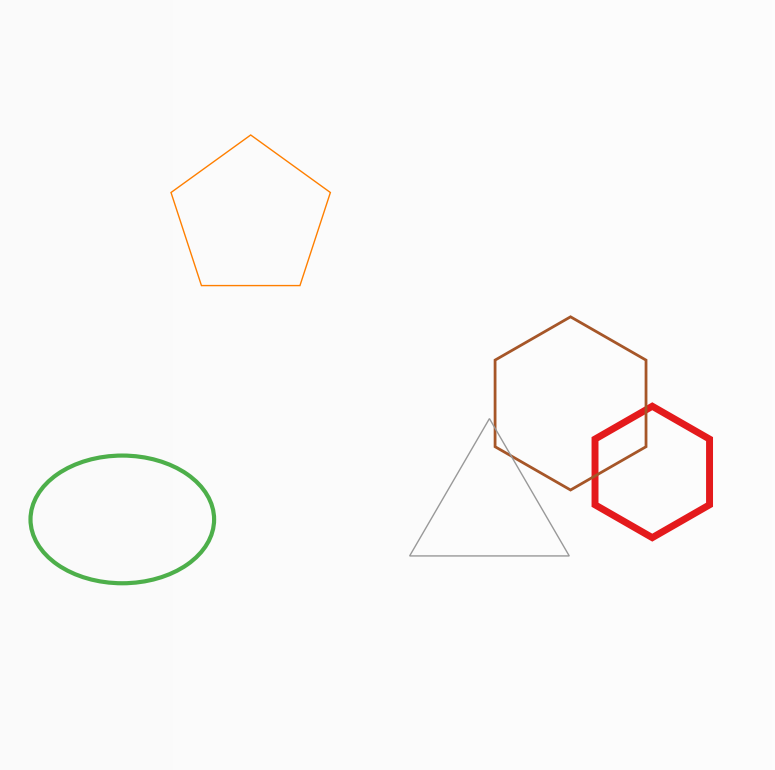[{"shape": "hexagon", "thickness": 2.5, "radius": 0.43, "center": [0.842, 0.387]}, {"shape": "oval", "thickness": 1.5, "radius": 0.59, "center": [0.158, 0.325]}, {"shape": "pentagon", "thickness": 0.5, "radius": 0.54, "center": [0.323, 0.717]}, {"shape": "hexagon", "thickness": 1, "radius": 0.56, "center": [0.736, 0.476]}, {"shape": "triangle", "thickness": 0.5, "radius": 0.59, "center": [0.632, 0.337]}]